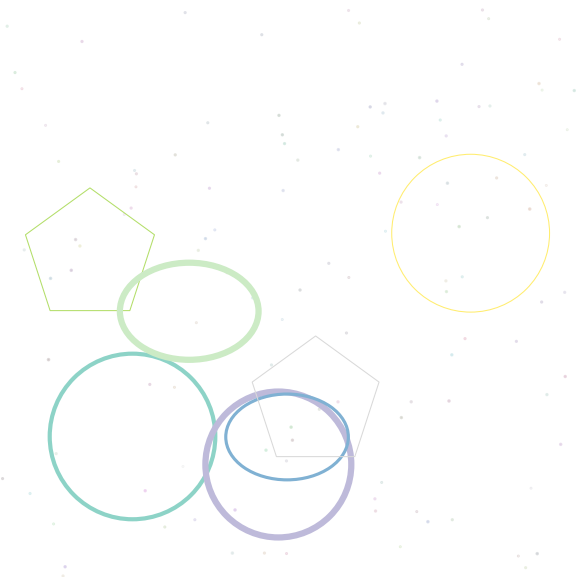[{"shape": "circle", "thickness": 2, "radius": 0.72, "center": [0.229, 0.243]}, {"shape": "circle", "thickness": 3, "radius": 0.63, "center": [0.482, 0.195]}, {"shape": "oval", "thickness": 1.5, "radius": 0.53, "center": [0.497, 0.243]}, {"shape": "pentagon", "thickness": 0.5, "radius": 0.59, "center": [0.156, 0.556]}, {"shape": "pentagon", "thickness": 0.5, "radius": 0.58, "center": [0.547, 0.302]}, {"shape": "oval", "thickness": 3, "radius": 0.6, "center": [0.328, 0.46]}, {"shape": "circle", "thickness": 0.5, "radius": 0.68, "center": [0.815, 0.595]}]